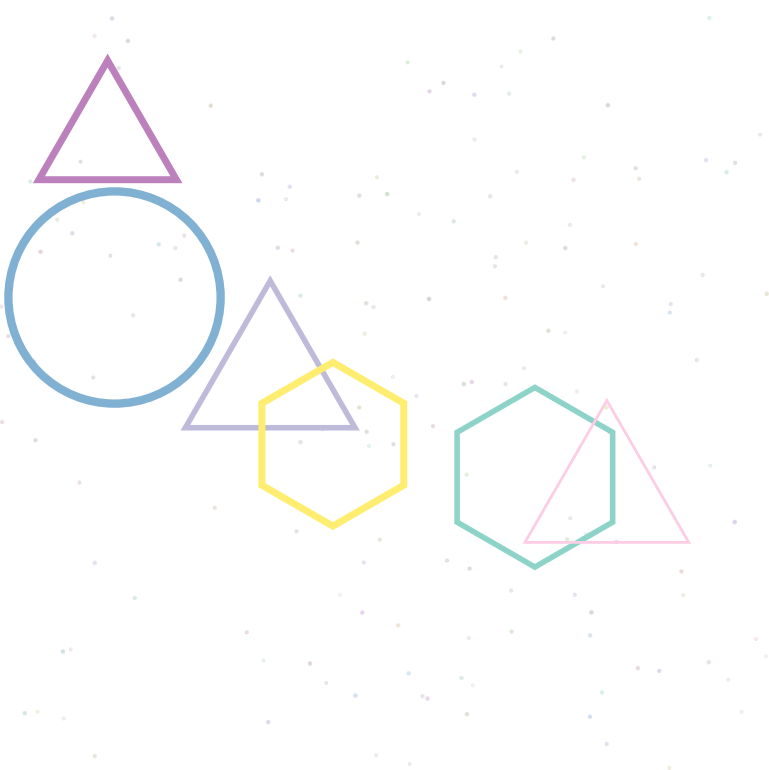[{"shape": "hexagon", "thickness": 2, "radius": 0.58, "center": [0.695, 0.38]}, {"shape": "triangle", "thickness": 2, "radius": 0.64, "center": [0.351, 0.508]}, {"shape": "circle", "thickness": 3, "radius": 0.69, "center": [0.149, 0.614]}, {"shape": "triangle", "thickness": 1, "radius": 0.61, "center": [0.788, 0.357]}, {"shape": "triangle", "thickness": 2.5, "radius": 0.52, "center": [0.14, 0.818]}, {"shape": "hexagon", "thickness": 2.5, "radius": 0.53, "center": [0.432, 0.423]}]